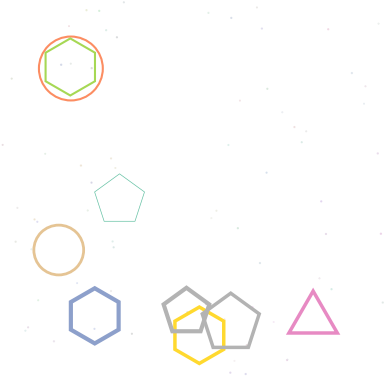[{"shape": "pentagon", "thickness": 0.5, "radius": 0.34, "center": [0.311, 0.48]}, {"shape": "circle", "thickness": 1.5, "radius": 0.41, "center": [0.184, 0.822]}, {"shape": "hexagon", "thickness": 3, "radius": 0.36, "center": [0.246, 0.18]}, {"shape": "triangle", "thickness": 2.5, "radius": 0.36, "center": [0.813, 0.171]}, {"shape": "hexagon", "thickness": 1.5, "radius": 0.37, "center": [0.183, 0.826]}, {"shape": "hexagon", "thickness": 2.5, "radius": 0.37, "center": [0.518, 0.129]}, {"shape": "circle", "thickness": 2, "radius": 0.32, "center": [0.153, 0.351]}, {"shape": "pentagon", "thickness": 2.5, "radius": 0.39, "center": [0.599, 0.161]}, {"shape": "pentagon", "thickness": 3, "radius": 0.31, "center": [0.484, 0.19]}]